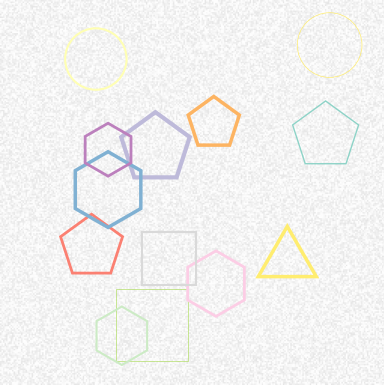[{"shape": "pentagon", "thickness": 1, "radius": 0.45, "center": [0.846, 0.648]}, {"shape": "circle", "thickness": 1.5, "radius": 0.4, "center": [0.249, 0.847]}, {"shape": "pentagon", "thickness": 3, "radius": 0.47, "center": [0.404, 0.615]}, {"shape": "pentagon", "thickness": 2, "radius": 0.42, "center": [0.238, 0.359]}, {"shape": "hexagon", "thickness": 2.5, "radius": 0.49, "center": [0.281, 0.508]}, {"shape": "pentagon", "thickness": 2.5, "radius": 0.35, "center": [0.555, 0.68]}, {"shape": "square", "thickness": 0.5, "radius": 0.47, "center": [0.396, 0.156]}, {"shape": "hexagon", "thickness": 2, "radius": 0.43, "center": [0.561, 0.263]}, {"shape": "square", "thickness": 1.5, "radius": 0.35, "center": [0.439, 0.328]}, {"shape": "hexagon", "thickness": 2, "radius": 0.34, "center": [0.281, 0.611]}, {"shape": "hexagon", "thickness": 1.5, "radius": 0.38, "center": [0.316, 0.128]}, {"shape": "triangle", "thickness": 2.5, "radius": 0.43, "center": [0.746, 0.325]}, {"shape": "circle", "thickness": 0.5, "radius": 0.42, "center": [0.856, 0.883]}]